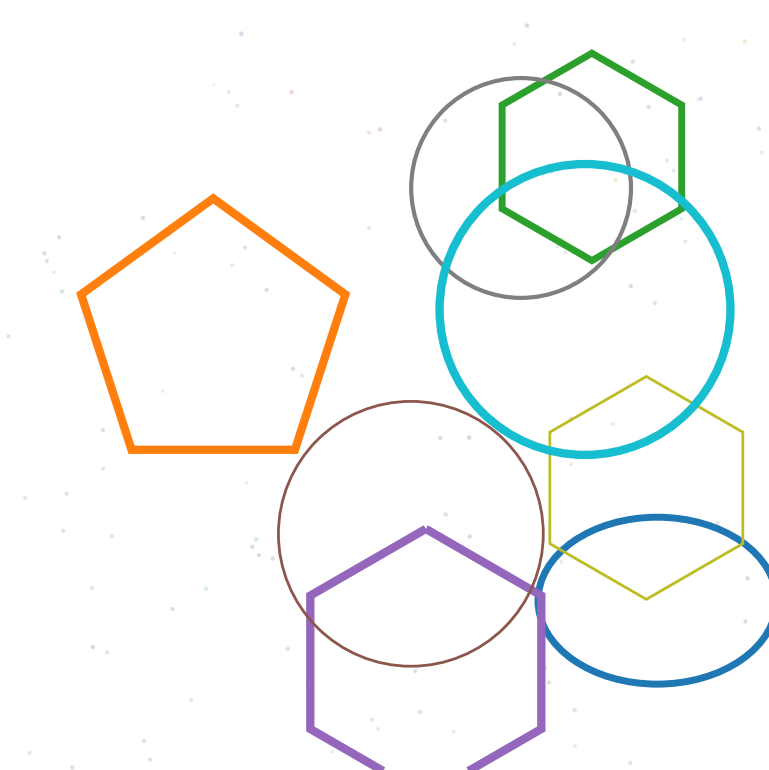[{"shape": "oval", "thickness": 2.5, "radius": 0.77, "center": [0.854, 0.22]}, {"shape": "pentagon", "thickness": 3, "radius": 0.9, "center": [0.277, 0.562]}, {"shape": "hexagon", "thickness": 2.5, "radius": 0.67, "center": [0.769, 0.796]}, {"shape": "hexagon", "thickness": 3, "radius": 0.87, "center": [0.553, 0.14]}, {"shape": "circle", "thickness": 1, "radius": 0.86, "center": [0.534, 0.307]}, {"shape": "circle", "thickness": 1.5, "radius": 0.71, "center": [0.677, 0.756]}, {"shape": "hexagon", "thickness": 1, "radius": 0.72, "center": [0.839, 0.366]}, {"shape": "circle", "thickness": 3, "radius": 0.94, "center": [0.76, 0.598]}]